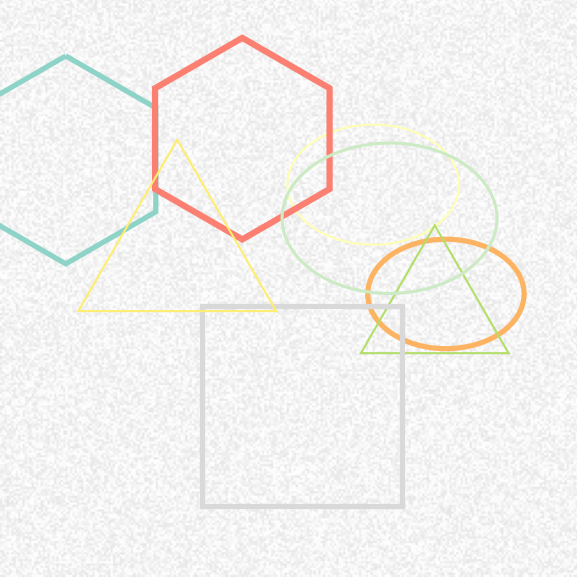[{"shape": "hexagon", "thickness": 2.5, "radius": 0.9, "center": [0.114, 0.722]}, {"shape": "oval", "thickness": 1, "radius": 0.74, "center": [0.646, 0.679]}, {"shape": "hexagon", "thickness": 3, "radius": 0.87, "center": [0.42, 0.759]}, {"shape": "oval", "thickness": 2.5, "radius": 0.68, "center": [0.772, 0.49]}, {"shape": "triangle", "thickness": 1, "radius": 0.74, "center": [0.753, 0.461]}, {"shape": "square", "thickness": 2.5, "radius": 0.86, "center": [0.523, 0.296]}, {"shape": "oval", "thickness": 1.5, "radius": 0.93, "center": [0.675, 0.621]}, {"shape": "triangle", "thickness": 1, "radius": 0.99, "center": [0.307, 0.559]}]